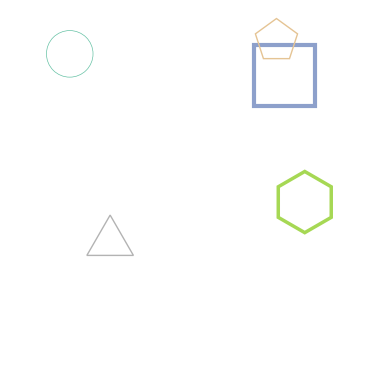[{"shape": "circle", "thickness": 0.5, "radius": 0.3, "center": [0.181, 0.86]}, {"shape": "square", "thickness": 3, "radius": 0.4, "center": [0.738, 0.803]}, {"shape": "hexagon", "thickness": 2.5, "radius": 0.4, "center": [0.792, 0.475]}, {"shape": "pentagon", "thickness": 1, "radius": 0.29, "center": [0.718, 0.894]}, {"shape": "triangle", "thickness": 1, "radius": 0.35, "center": [0.286, 0.372]}]